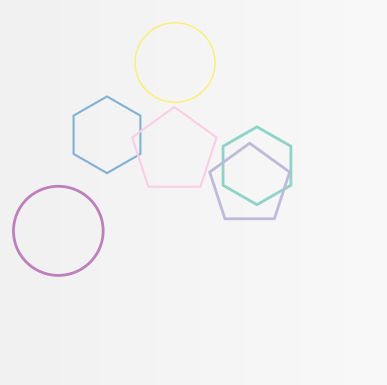[{"shape": "hexagon", "thickness": 2, "radius": 0.51, "center": [0.663, 0.569]}, {"shape": "pentagon", "thickness": 2, "radius": 0.54, "center": [0.644, 0.519]}, {"shape": "hexagon", "thickness": 1.5, "radius": 0.5, "center": [0.276, 0.65]}, {"shape": "pentagon", "thickness": 1.5, "radius": 0.57, "center": [0.45, 0.608]}, {"shape": "circle", "thickness": 2, "radius": 0.58, "center": [0.15, 0.4]}, {"shape": "circle", "thickness": 1, "radius": 0.52, "center": [0.452, 0.838]}]